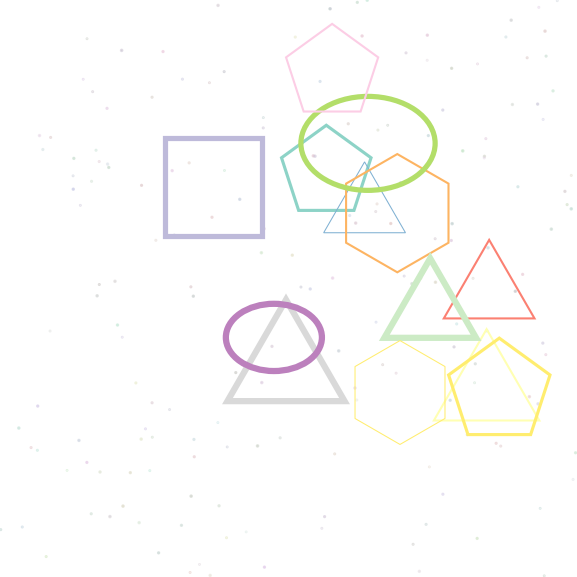[{"shape": "pentagon", "thickness": 1.5, "radius": 0.41, "center": [0.565, 0.701]}, {"shape": "triangle", "thickness": 1, "radius": 0.53, "center": [0.843, 0.324]}, {"shape": "square", "thickness": 2.5, "radius": 0.42, "center": [0.37, 0.675]}, {"shape": "triangle", "thickness": 1, "radius": 0.45, "center": [0.847, 0.493]}, {"shape": "triangle", "thickness": 0.5, "radius": 0.41, "center": [0.631, 0.637]}, {"shape": "hexagon", "thickness": 1, "radius": 0.51, "center": [0.688, 0.63]}, {"shape": "oval", "thickness": 2.5, "radius": 0.58, "center": [0.637, 0.751]}, {"shape": "pentagon", "thickness": 1, "radius": 0.42, "center": [0.575, 0.874]}, {"shape": "triangle", "thickness": 3, "radius": 0.59, "center": [0.495, 0.363]}, {"shape": "oval", "thickness": 3, "radius": 0.42, "center": [0.474, 0.415]}, {"shape": "triangle", "thickness": 3, "radius": 0.46, "center": [0.745, 0.46]}, {"shape": "hexagon", "thickness": 0.5, "radius": 0.45, "center": [0.693, 0.319]}, {"shape": "pentagon", "thickness": 1.5, "radius": 0.46, "center": [0.865, 0.321]}]